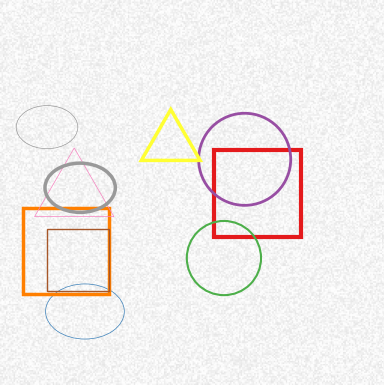[{"shape": "square", "thickness": 3, "radius": 0.56, "center": [0.669, 0.498]}, {"shape": "oval", "thickness": 0.5, "radius": 0.51, "center": [0.221, 0.191]}, {"shape": "circle", "thickness": 1.5, "radius": 0.48, "center": [0.582, 0.33]}, {"shape": "circle", "thickness": 2, "radius": 0.6, "center": [0.636, 0.586]}, {"shape": "square", "thickness": 2.5, "radius": 0.56, "center": [0.172, 0.348]}, {"shape": "triangle", "thickness": 2.5, "radius": 0.44, "center": [0.444, 0.627]}, {"shape": "square", "thickness": 1, "radius": 0.4, "center": [0.203, 0.326]}, {"shape": "triangle", "thickness": 0.5, "radius": 0.59, "center": [0.193, 0.497]}, {"shape": "oval", "thickness": 2.5, "radius": 0.46, "center": [0.208, 0.512]}, {"shape": "oval", "thickness": 0.5, "radius": 0.4, "center": [0.122, 0.67]}]